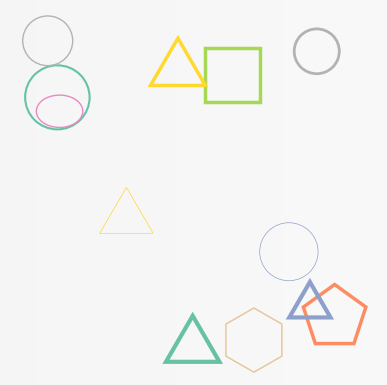[{"shape": "triangle", "thickness": 3, "radius": 0.4, "center": [0.497, 0.1]}, {"shape": "circle", "thickness": 1.5, "radius": 0.42, "center": [0.148, 0.747]}, {"shape": "pentagon", "thickness": 2.5, "radius": 0.42, "center": [0.864, 0.176]}, {"shape": "circle", "thickness": 0.5, "radius": 0.38, "center": [0.746, 0.346]}, {"shape": "triangle", "thickness": 3, "radius": 0.31, "center": [0.8, 0.206]}, {"shape": "oval", "thickness": 1, "radius": 0.3, "center": [0.154, 0.711]}, {"shape": "square", "thickness": 2.5, "radius": 0.36, "center": [0.599, 0.805]}, {"shape": "triangle", "thickness": 0.5, "radius": 0.4, "center": [0.326, 0.434]}, {"shape": "triangle", "thickness": 2.5, "radius": 0.41, "center": [0.459, 0.819]}, {"shape": "hexagon", "thickness": 1, "radius": 0.42, "center": [0.655, 0.117]}, {"shape": "circle", "thickness": 2, "radius": 0.29, "center": [0.817, 0.867]}, {"shape": "circle", "thickness": 1, "radius": 0.32, "center": [0.123, 0.894]}]